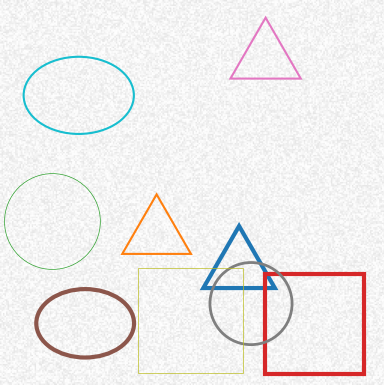[{"shape": "triangle", "thickness": 3, "radius": 0.54, "center": [0.621, 0.305]}, {"shape": "triangle", "thickness": 1.5, "radius": 0.52, "center": [0.407, 0.392]}, {"shape": "circle", "thickness": 0.5, "radius": 0.62, "center": [0.136, 0.425]}, {"shape": "square", "thickness": 3, "radius": 0.65, "center": [0.817, 0.159]}, {"shape": "oval", "thickness": 3, "radius": 0.63, "center": [0.221, 0.16]}, {"shape": "triangle", "thickness": 1.5, "radius": 0.53, "center": [0.69, 0.849]}, {"shape": "circle", "thickness": 2, "radius": 0.53, "center": [0.652, 0.211]}, {"shape": "square", "thickness": 0.5, "radius": 0.68, "center": [0.494, 0.167]}, {"shape": "oval", "thickness": 1.5, "radius": 0.72, "center": [0.205, 0.752]}]